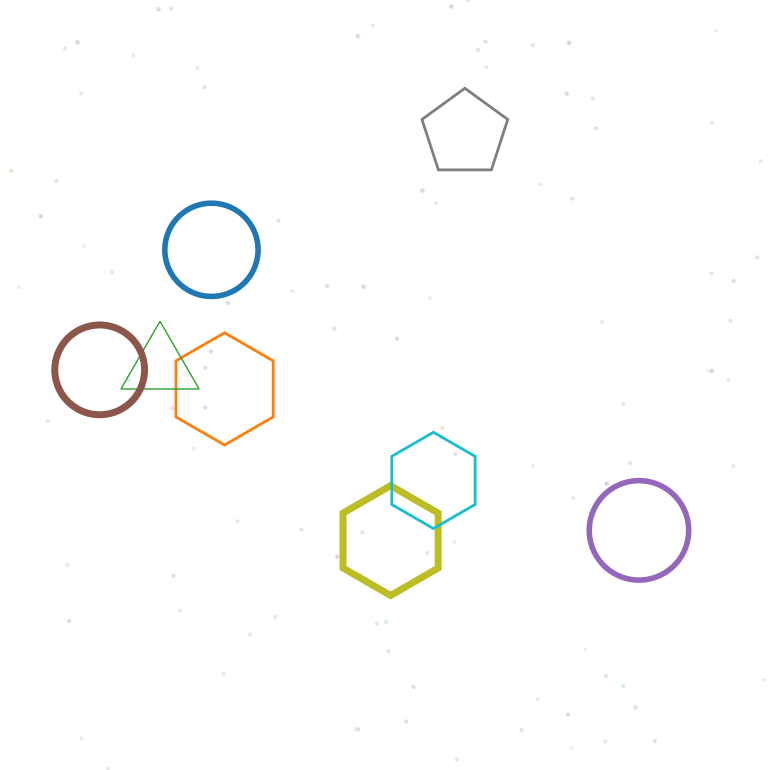[{"shape": "circle", "thickness": 2, "radius": 0.3, "center": [0.275, 0.676]}, {"shape": "hexagon", "thickness": 1, "radius": 0.36, "center": [0.292, 0.495]}, {"shape": "triangle", "thickness": 0.5, "radius": 0.29, "center": [0.208, 0.524]}, {"shape": "circle", "thickness": 2, "radius": 0.32, "center": [0.83, 0.311]}, {"shape": "circle", "thickness": 2.5, "radius": 0.29, "center": [0.129, 0.52]}, {"shape": "pentagon", "thickness": 1, "radius": 0.29, "center": [0.604, 0.827]}, {"shape": "hexagon", "thickness": 2.5, "radius": 0.36, "center": [0.507, 0.298]}, {"shape": "hexagon", "thickness": 1, "radius": 0.31, "center": [0.563, 0.376]}]